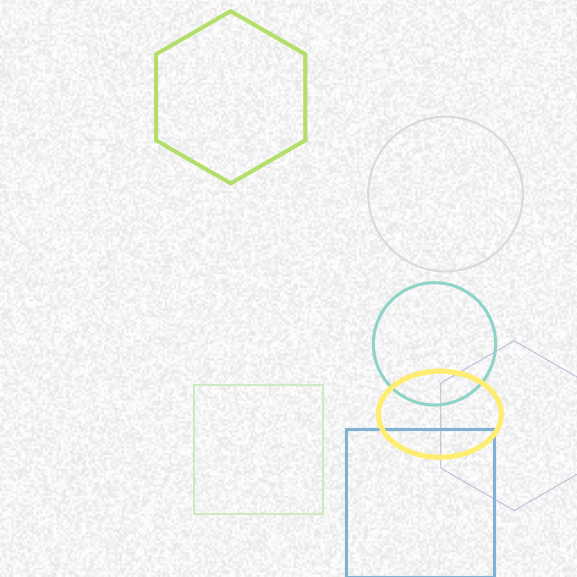[{"shape": "circle", "thickness": 1.5, "radius": 0.53, "center": [0.752, 0.404]}, {"shape": "hexagon", "thickness": 0.5, "radius": 0.74, "center": [0.89, 0.262]}, {"shape": "square", "thickness": 1.5, "radius": 0.64, "center": [0.727, 0.128]}, {"shape": "hexagon", "thickness": 2, "radius": 0.75, "center": [0.399, 0.831]}, {"shape": "circle", "thickness": 1, "radius": 0.67, "center": [0.771, 0.663]}, {"shape": "square", "thickness": 1, "radius": 0.56, "center": [0.448, 0.221]}, {"shape": "oval", "thickness": 2.5, "radius": 0.53, "center": [0.762, 0.282]}]